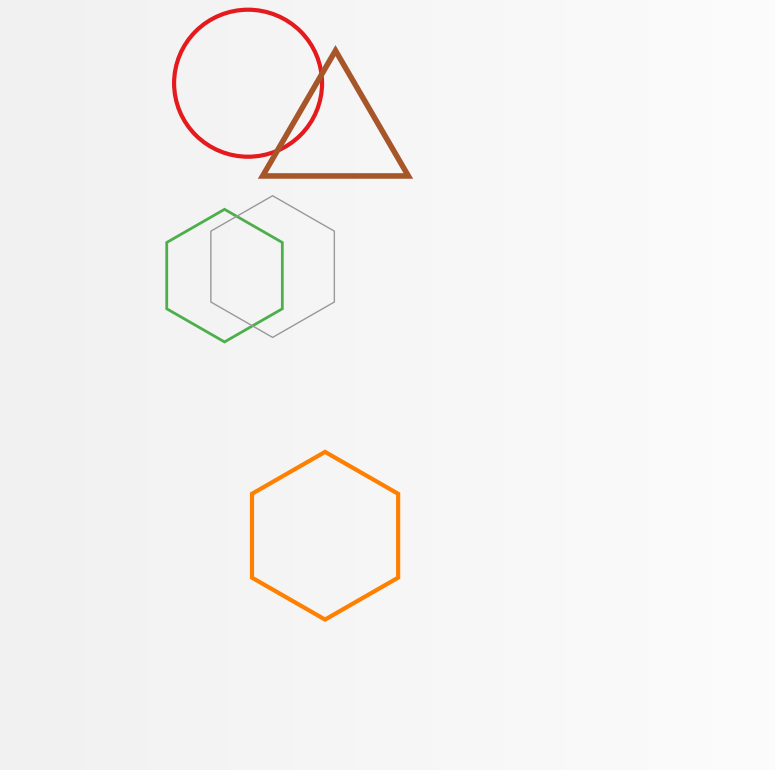[{"shape": "circle", "thickness": 1.5, "radius": 0.48, "center": [0.32, 0.892]}, {"shape": "hexagon", "thickness": 1, "radius": 0.43, "center": [0.29, 0.642]}, {"shape": "hexagon", "thickness": 1.5, "radius": 0.54, "center": [0.419, 0.304]}, {"shape": "triangle", "thickness": 2, "radius": 0.54, "center": [0.433, 0.826]}, {"shape": "hexagon", "thickness": 0.5, "radius": 0.46, "center": [0.352, 0.654]}]